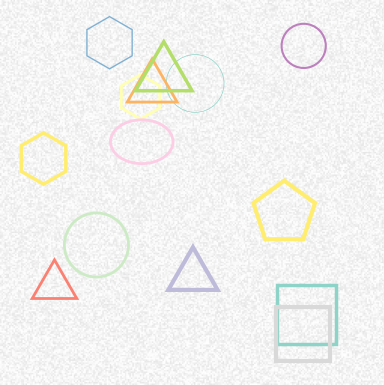[{"shape": "circle", "thickness": 0.5, "radius": 0.38, "center": [0.507, 0.783]}, {"shape": "square", "thickness": 2.5, "radius": 0.38, "center": [0.796, 0.182]}, {"shape": "hexagon", "thickness": 2, "radius": 0.29, "center": [0.365, 0.749]}, {"shape": "triangle", "thickness": 3, "radius": 0.37, "center": [0.501, 0.284]}, {"shape": "triangle", "thickness": 2, "radius": 0.33, "center": [0.141, 0.258]}, {"shape": "hexagon", "thickness": 1, "radius": 0.34, "center": [0.285, 0.889]}, {"shape": "triangle", "thickness": 2, "radius": 0.37, "center": [0.395, 0.772]}, {"shape": "triangle", "thickness": 2.5, "radius": 0.42, "center": [0.425, 0.807]}, {"shape": "oval", "thickness": 2, "radius": 0.41, "center": [0.368, 0.632]}, {"shape": "square", "thickness": 3, "radius": 0.35, "center": [0.787, 0.133]}, {"shape": "circle", "thickness": 1.5, "radius": 0.29, "center": [0.789, 0.881]}, {"shape": "circle", "thickness": 2, "radius": 0.42, "center": [0.25, 0.364]}, {"shape": "hexagon", "thickness": 2.5, "radius": 0.33, "center": [0.113, 0.588]}, {"shape": "pentagon", "thickness": 3, "radius": 0.42, "center": [0.738, 0.447]}]